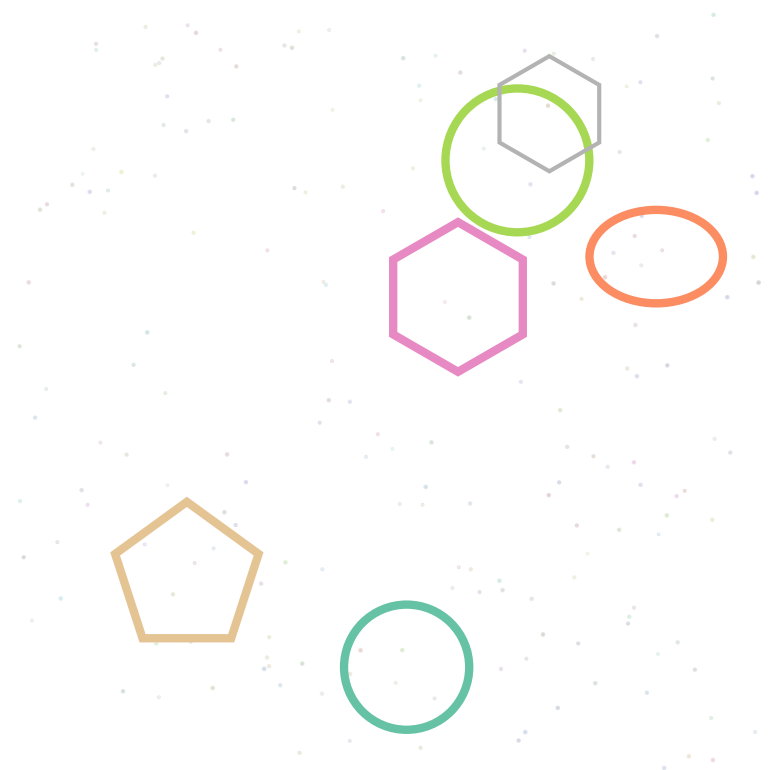[{"shape": "circle", "thickness": 3, "radius": 0.41, "center": [0.528, 0.134]}, {"shape": "oval", "thickness": 3, "radius": 0.43, "center": [0.852, 0.667]}, {"shape": "hexagon", "thickness": 3, "radius": 0.49, "center": [0.595, 0.614]}, {"shape": "circle", "thickness": 3, "radius": 0.47, "center": [0.672, 0.792]}, {"shape": "pentagon", "thickness": 3, "radius": 0.49, "center": [0.243, 0.25]}, {"shape": "hexagon", "thickness": 1.5, "radius": 0.37, "center": [0.713, 0.852]}]